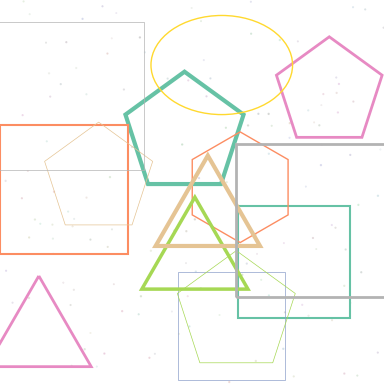[{"shape": "pentagon", "thickness": 3, "radius": 0.81, "center": [0.479, 0.652]}, {"shape": "square", "thickness": 1.5, "radius": 0.72, "center": [0.764, 0.319]}, {"shape": "square", "thickness": 1.5, "radius": 0.83, "center": [0.166, 0.508]}, {"shape": "hexagon", "thickness": 1, "radius": 0.72, "center": [0.624, 0.514]}, {"shape": "square", "thickness": 0.5, "radius": 0.7, "center": [0.601, 0.153]}, {"shape": "pentagon", "thickness": 2, "radius": 0.72, "center": [0.855, 0.76]}, {"shape": "triangle", "thickness": 2, "radius": 0.79, "center": [0.101, 0.126]}, {"shape": "triangle", "thickness": 2.5, "radius": 0.8, "center": [0.506, 0.329]}, {"shape": "pentagon", "thickness": 0.5, "radius": 0.81, "center": [0.614, 0.188]}, {"shape": "oval", "thickness": 1, "radius": 0.92, "center": [0.576, 0.831]}, {"shape": "pentagon", "thickness": 0.5, "radius": 0.74, "center": [0.256, 0.535]}, {"shape": "triangle", "thickness": 3, "radius": 0.78, "center": [0.54, 0.439]}, {"shape": "square", "thickness": 2, "radius": 0.99, "center": [0.812, 0.427]}, {"shape": "square", "thickness": 0.5, "radius": 0.96, "center": [0.181, 0.751]}]